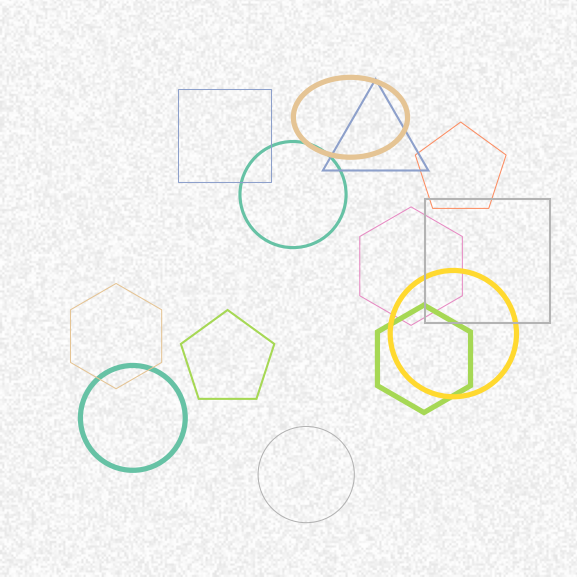[{"shape": "circle", "thickness": 1.5, "radius": 0.46, "center": [0.507, 0.662]}, {"shape": "circle", "thickness": 2.5, "radius": 0.45, "center": [0.23, 0.276]}, {"shape": "pentagon", "thickness": 0.5, "radius": 0.41, "center": [0.798, 0.705]}, {"shape": "square", "thickness": 0.5, "radius": 0.4, "center": [0.389, 0.764]}, {"shape": "triangle", "thickness": 1, "radius": 0.53, "center": [0.65, 0.757]}, {"shape": "hexagon", "thickness": 0.5, "radius": 0.51, "center": [0.712, 0.538]}, {"shape": "hexagon", "thickness": 2.5, "radius": 0.47, "center": [0.734, 0.378]}, {"shape": "pentagon", "thickness": 1, "radius": 0.43, "center": [0.394, 0.377]}, {"shape": "circle", "thickness": 2.5, "radius": 0.55, "center": [0.785, 0.421]}, {"shape": "oval", "thickness": 2.5, "radius": 0.49, "center": [0.607, 0.796]}, {"shape": "hexagon", "thickness": 0.5, "radius": 0.46, "center": [0.201, 0.417]}, {"shape": "circle", "thickness": 0.5, "radius": 0.42, "center": [0.53, 0.177]}, {"shape": "square", "thickness": 1, "radius": 0.54, "center": [0.844, 0.548]}]